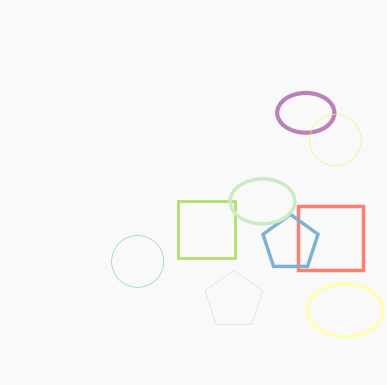[{"shape": "circle", "thickness": 0.5, "radius": 0.34, "center": [0.355, 0.321]}, {"shape": "oval", "thickness": 2.5, "radius": 0.49, "center": [0.891, 0.194]}, {"shape": "square", "thickness": 2.5, "radius": 0.42, "center": [0.853, 0.382]}, {"shape": "pentagon", "thickness": 2.5, "radius": 0.37, "center": [0.75, 0.368]}, {"shape": "square", "thickness": 2, "radius": 0.37, "center": [0.533, 0.403]}, {"shape": "pentagon", "thickness": 0.5, "radius": 0.39, "center": [0.604, 0.221]}, {"shape": "oval", "thickness": 3, "radius": 0.37, "center": [0.789, 0.707]}, {"shape": "oval", "thickness": 2.5, "radius": 0.42, "center": [0.677, 0.477]}, {"shape": "circle", "thickness": 0.5, "radius": 0.33, "center": [0.865, 0.636]}]